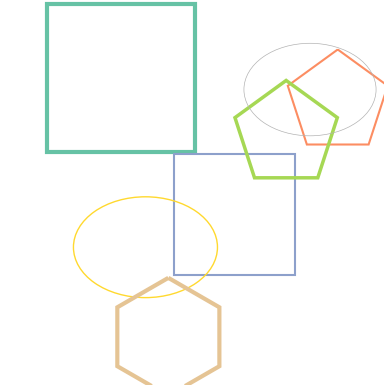[{"shape": "square", "thickness": 3, "radius": 0.97, "center": [0.314, 0.797]}, {"shape": "pentagon", "thickness": 1.5, "radius": 0.68, "center": [0.877, 0.735]}, {"shape": "square", "thickness": 1.5, "radius": 0.79, "center": [0.609, 0.442]}, {"shape": "pentagon", "thickness": 2.5, "radius": 0.7, "center": [0.743, 0.651]}, {"shape": "oval", "thickness": 1, "radius": 0.94, "center": [0.378, 0.358]}, {"shape": "hexagon", "thickness": 3, "radius": 0.77, "center": [0.437, 0.125]}, {"shape": "oval", "thickness": 0.5, "radius": 0.86, "center": [0.805, 0.767]}]